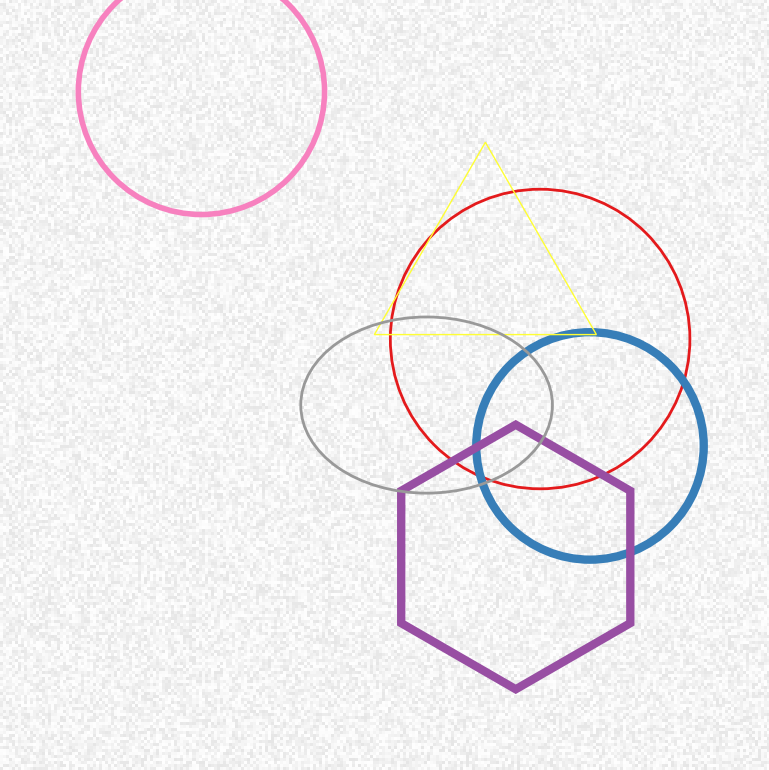[{"shape": "circle", "thickness": 1, "radius": 0.97, "center": [0.701, 0.56]}, {"shape": "circle", "thickness": 3, "radius": 0.74, "center": [0.766, 0.421]}, {"shape": "hexagon", "thickness": 3, "radius": 0.86, "center": [0.67, 0.277]}, {"shape": "triangle", "thickness": 0.5, "radius": 0.83, "center": [0.63, 0.649]}, {"shape": "circle", "thickness": 2, "radius": 0.8, "center": [0.262, 0.881]}, {"shape": "oval", "thickness": 1, "radius": 0.82, "center": [0.554, 0.474]}]